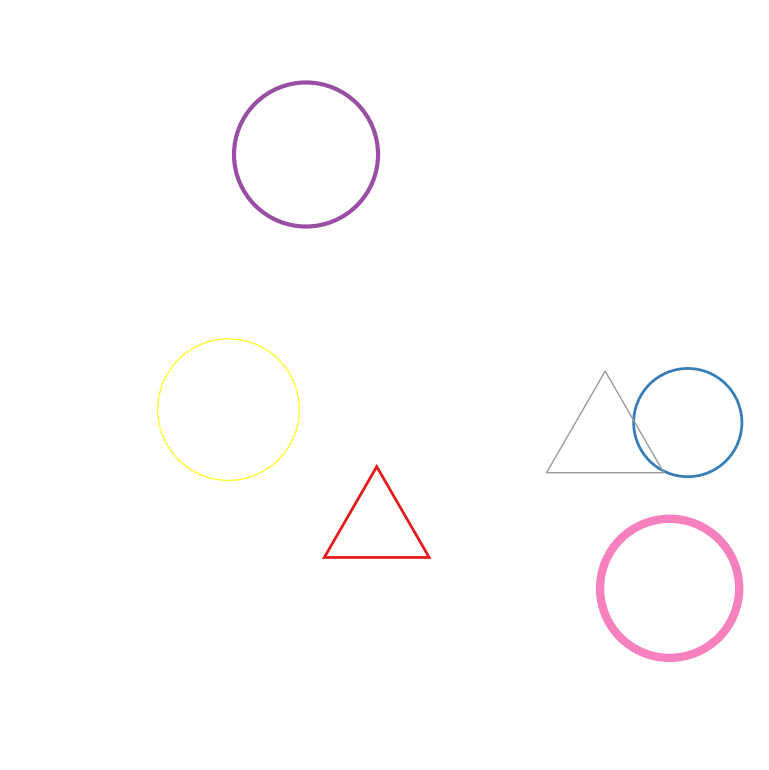[{"shape": "triangle", "thickness": 1, "radius": 0.39, "center": [0.489, 0.315]}, {"shape": "circle", "thickness": 1, "radius": 0.35, "center": [0.893, 0.451]}, {"shape": "circle", "thickness": 1.5, "radius": 0.47, "center": [0.397, 0.799]}, {"shape": "circle", "thickness": 0.5, "radius": 0.46, "center": [0.297, 0.468]}, {"shape": "circle", "thickness": 3, "radius": 0.45, "center": [0.87, 0.236]}, {"shape": "triangle", "thickness": 0.5, "radius": 0.44, "center": [0.786, 0.43]}]